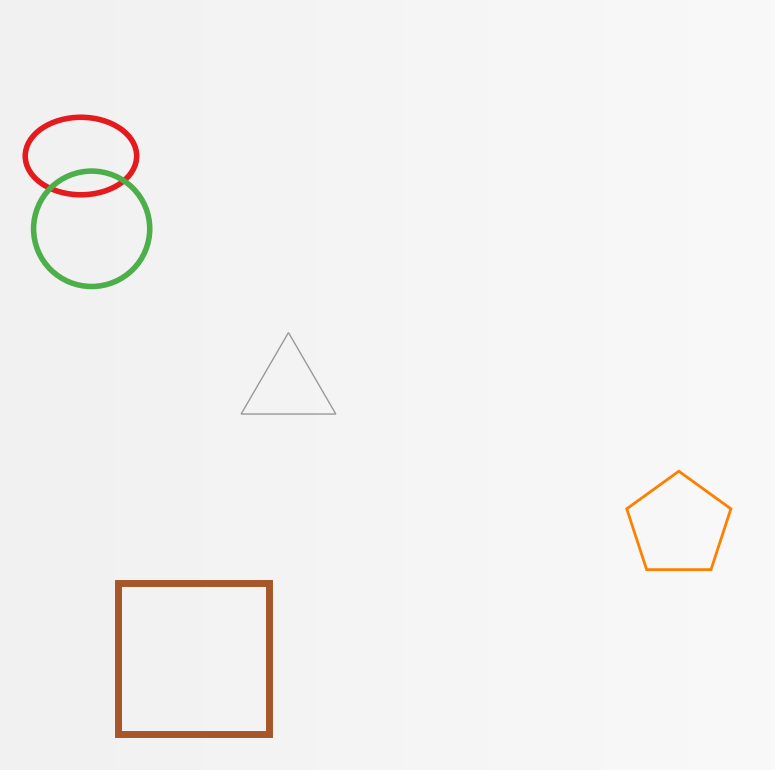[{"shape": "oval", "thickness": 2, "radius": 0.36, "center": [0.104, 0.797]}, {"shape": "circle", "thickness": 2, "radius": 0.37, "center": [0.118, 0.703]}, {"shape": "pentagon", "thickness": 1, "radius": 0.35, "center": [0.876, 0.317]}, {"shape": "square", "thickness": 2.5, "radius": 0.49, "center": [0.25, 0.145]}, {"shape": "triangle", "thickness": 0.5, "radius": 0.35, "center": [0.372, 0.498]}]